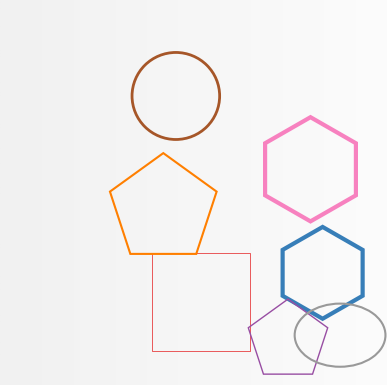[{"shape": "square", "thickness": 0.5, "radius": 0.64, "center": [0.518, 0.216]}, {"shape": "hexagon", "thickness": 3, "radius": 0.6, "center": [0.833, 0.291]}, {"shape": "pentagon", "thickness": 1, "radius": 0.54, "center": [0.743, 0.115]}, {"shape": "pentagon", "thickness": 1.5, "radius": 0.72, "center": [0.421, 0.458]}, {"shape": "circle", "thickness": 2, "radius": 0.57, "center": [0.454, 0.751]}, {"shape": "hexagon", "thickness": 3, "radius": 0.68, "center": [0.801, 0.56]}, {"shape": "oval", "thickness": 1.5, "radius": 0.59, "center": [0.878, 0.129]}]